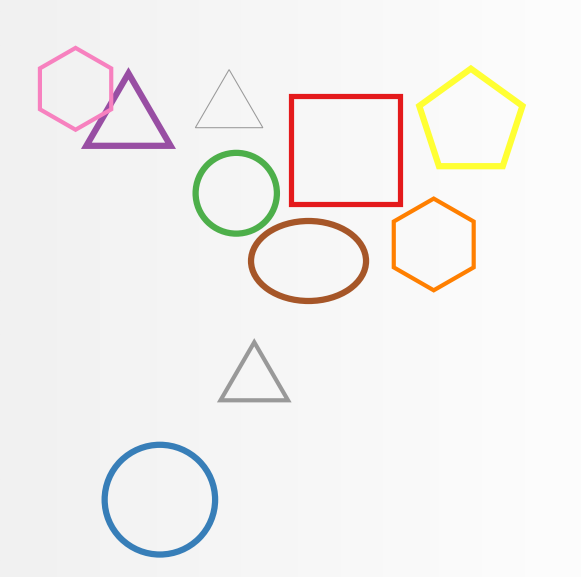[{"shape": "square", "thickness": 2.5, "radius": 0.47, "center": [0.594, 0.74]}, {"shape": "circle", "thickness": 3, "radius": 0.48, "center": [0.275, 0.134]}, {"shape": "circle", "thickness": 3, "radius": 0.35, "center": [0.406, 0.665]}, {"shape": "triangle", "thickness": 3, "radius": 0.42, "center": [0.221, 0.788]}, {"shape": "hexagon", "thickness": 2, "radius": 0.4, "center": [0.746, 0.576]}, {"shape": "pentagon", "thickness": 3, "radius": 0.47, "center": [0.81, 0.787]}, {"shape": "oval", "thickness": 3, "radius": 0.49, "center": [0.531, 0.547]}, {"shape": "hexagon", "thickness": 2, "radius": 0.35, "center": [0.13, 0.845]}, {"shape": "triangle", "thickness": 0.5, "radius": 0.34, "center": [0.394, 0.812]}, {"shape": "triangle", "thickness": 2, "radius": 0.34, "center": [0.437, 0.339]}]